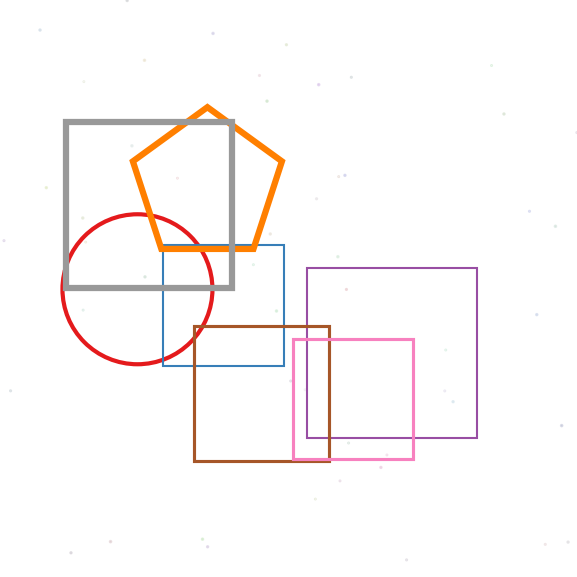[{"shape": "circle", "thickness": 2, "radius": 0.65, "center": [0.238, 0.498]}, {"shape": "square", "thickness": 1, "radius": 0.52, "center": [0.386, 0.47]}, {"shape": "square", "thickness": 1, "radius": 0.74, "center": [0.68, 0.388]}, {"shape": "pentagon", "thickness": 3, "radius": 0.68, "center": [0.359, 0.678]}, {"shape": "square", "thickness": 1.5, "radius": 0.59, "center": [0.453, 0.318]}, {"shape": "square", "thickness": 1.5, "radius": 0.52, "center": [0.611, 0.308]}, {"shape": "square", "thickness": 3, "radius": 0.72, "center": [0.258, 0.644]}]